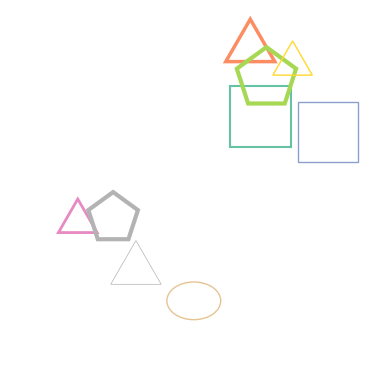[{"shape": "square", "thickness": 1.5, "radius": 0.4, "center": [0.677, 0.698]}, {"shape": "triangle", "thickness": 2.5, "radius": 0.37, "center": [0.65, 0.877]}, {"shape": "square", "thickness": 1, "radius": 0.39, "center": [0.852, 0.657]}, {"shape": "triangle", "thickness": 2, "radius": 0.29, "center": [0.202, 0.425]}, {"shape": "pentagon", "thickness": 3, "radius": 0.4, "center": [0.692, 0.797]}, {"shape": "triangle", "thickness": 1, "radius": 0.3, "center": [0.76, 0.834]}, {"shape": "oval", "thickness": 1, "radius": 0.35, "center": [0.503, 0.219]}, {"shape": "triangle", "thickness": 0.5, "radius": 0.38, "center": [0.353, 0.299]}, {"shape": "pentagon", "thickness": 3, "radius": 0.34, "center": [0.294, 0.433]}]